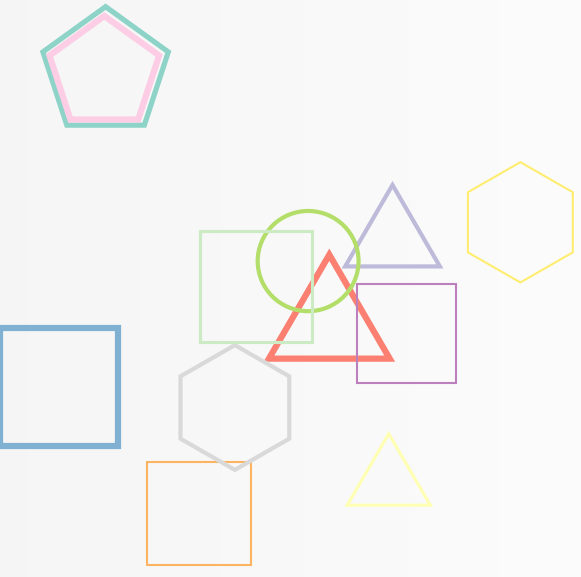[{"shape": "pentagon", "thickness": 2.5, "radius": 0.57, "center": [0.182, 0.874]}, {"shape": "triangle", "thickness": 1.5, "radius": 0.41, "center": [0.669, 0.166]}, {"shape": "triangle", "thickness": 2, "radius": 0.47, "center": [0.675, 0.585]}, {"shape": "triangle", "thickness": 3, "radius": 0.6, "center": [0.567, 0.438]}, {"shape": "square", "thickness": 3, "radius": 0.51, "center": [0.102, 0.33]}, {"shape": "square", "thickness": 1, "radius": 0.45, "center": [0.342, 0.11]}, {"shape": "circle", "thickness": 2, "radius": 0.43, "center": [0.53, 0.547]}, {"shape": "pentagon", "thickness": 3, "radius": 0.5, "center": [0.179, 0.872]}, {"shape": "hexagon", "thickness": 2, "radius": 0.54, "center": [0.404, 0.293]}, {"shape": "square", "thickness": 1, "radius": 0.43, "center": [0.699, 0.422]}, {"shape": "square", "thickness": 1.5, "radius": 0.48, "center": [0.441, 0.503]}, {"shape": "hexagon", "thickness": 1, "radius": 0.52, "center": [0.895, 0.614]}]